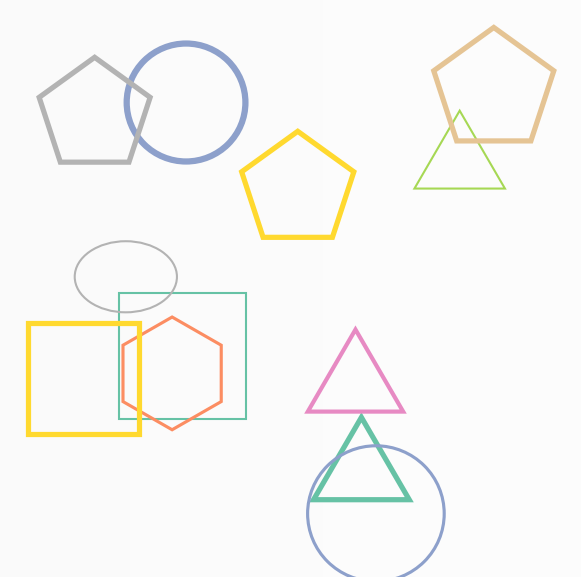[{"shape": "square", "thickness": 1, "radius": 0.55, "center": [0.314, 0.383]}, {"shape": "triangle", "thickness": 2.5, "radius": 0.48, "center": [0.622, 0.181]}, {"shape": "hexagon", "thickness": 1.5, "radius": 0.49, "center": [0.296, 0.353]}, {"shape": "circle", "thickness": 3, "radius": 0.51, "center": [0.32, 0.822]}, {"shape": "circle", "thickness": 1.5, "radius": 0.59, "center": [0.647, 0.11]}, {"shape": "triangle", "thickness": 2, "radius": 0.47, "center": [0.612, 0.334]}, {"shape": "triangle", "thickness": 1, "radius": 0.45, "center": [0.791, 0.718]}, {"shape": "pentagon", "thickness": 2.5, "radius": 0.51, "center": [0.512, 0.67]}, {"shape": "square", "thickness": 2.5, "radius": 0.48, "center": [0.144, 0.343]}, {"shape": "pentagon", "thickness": 2.5, "radius": 0.54, "center": [0.85, 0.843]}, {"shape": "oval", "thickness": 1, "radius": 0.44, "center": [0.216, 0.52]}, {"shape": "pentagon", "thickness": 2.5, "radius": 0.5, "center": [0.163, 0.8]}]